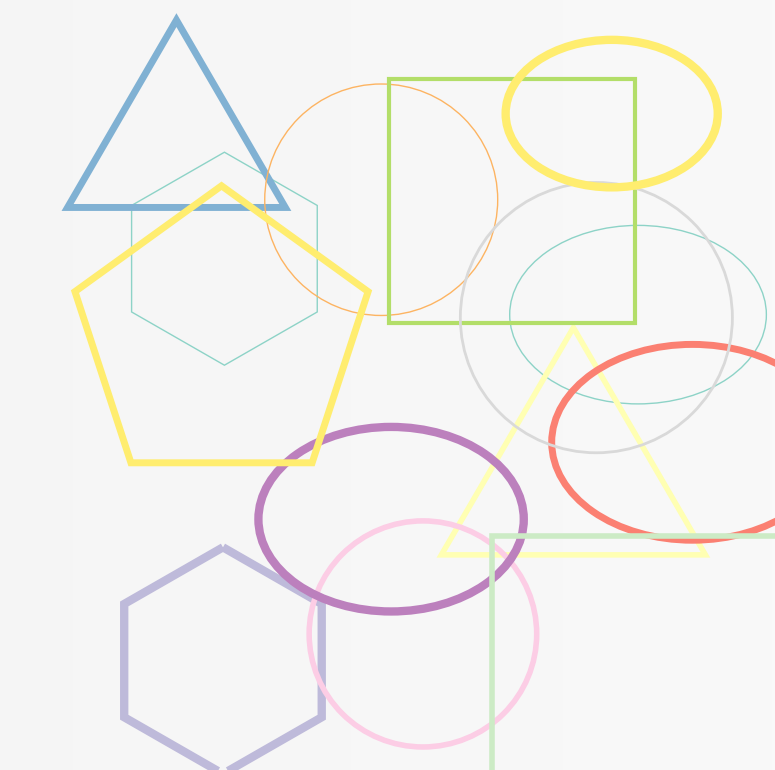[{"shape": "oval", "thickness": 0.5, "radius": 0.83, "center": [0.823, 0.591]}, {"shape": "hexagon", "thickness": 0.5, "radius": 0.69, "center": [0.29, 0.664]}, {"shape": "triangle", "thickness": 2, "radius": 0.98, "center": [0.74, 0.378]}, {"shape": "hexagon", "thickness": 3, "radius": 0.74, "center": [0.288, 0.142]}, {"shape": "oval", "thickness": 2.5, "radius": 0.91, "center": [0.894, 0.426]}, {"shape": "triangle", "thickness": 2.5, "radius": 0.81, "center": [0.228, 0.812]}, {"shape": "circle", "thickness": 0.5, "radius": 0.75, "center": [0.492, 0.741]}, {"shape": "square", "thickness": 1.5, "radius": 0.79, "center": [0.661, 0.739]}, {"shape": "circle", "thickness": 2, "radius": 0.73, "center": [0.546, 0.177]}, {"shape": "circle", "thickness": 1, "radius": 0.88, "center": [0.77, 0.588]}, {"shape": "oval", "thickness": 3, "radius": 0.86, "center": [0.505, 0.326]}, {"shape": "square", "thickness": 2, "radius": 0.92, "center": [0.818, 0.12]}, {"shape": "pentagon", "thickness": 2.5, "radius": 0.99, "center": [0.286, 0.56]}, {"shape": "oval", "thickness": 3, "radius": 0.68, "center": [0.789, 0.852]}]